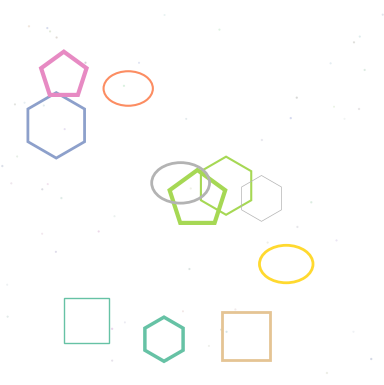[{"shape": "square", "thickness": 1, "radius": 0.29, "center": [0.224, 0.168]}, {"shape": "hexagon", "thickness": 2.5, "radius": 0.29, "center": [0.426, 0.119]}, {"shape": "oval", "thickness": 1.5, "radius": 0.32, "center": [0.333, 0.77]}, {"shape": "hexagon", "thickness": 2, "radius": 0.42, "center": [0.146, 0.674]}, {"shape": "pentagon", "thickness": 3, "radius": 0.31, "center": [0.166, 0.804]}, {"shape": "hexagon", "thickness": 1.5, "radius": 0.38, "center": [0.587, 0.518]}, {"shape": "pentagon", "thickness": 3, "radius": 0.38, "center": [0.513, 0.482]}, {"shape": "oval", "thickness": 2, "radius": 0.35, "center": [0.743, 0.314]}, {"shape": "square", "thickness": 2, "radius": 0.31, "center": [0.64, 0.128]}, {"shape": "hexagon", "thickness": 0.5, "radius": 0.3, "center": [0.679, 0.485]}, {"shape": "oval", "thickness": 2, "radius": 0.38, "center": [0.469, 0.525]}]